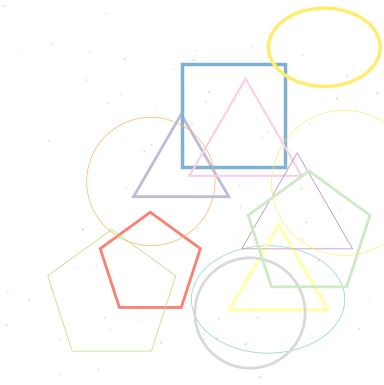[{"shape": "oval", "thickness": 0.5, "radius": 1.0, "center": [0.696, 0.222]}, {"shape": "triangle", "thickness": 2.5, "radius": 0.74, "center": [0.724, 0.269]}, {"shape": "triangle", "thickness": 2, "radius": 0.71, "center": [0.471, 0.561]}, {"shape": "pentagon", "thickness": 2, "radius": 0.68, "center": [0.39, 0.312]}, {"shape": "square", "thickness": 2.5, "radius": 0.67, "center": [0.607, 0.701]}, {"shape": "circle", "thickness": 0.5, "radius": 0.83, "center": [0.392, 0.529]}, {"shape": "pentagon", "thickness": 0.5, "radius": 0.87, "center": [0.29, 0.229]}, {"shape": "triangle", "thickness": 1.5, "radius": 0.84, "center": [0.638, 0.627]}, {"shape": "circle", "thickness": 2, "radius": 0.72, "center": [0.649, 0.187]}, {"shape": "triangle", "thickness": 0.5, "radius": 0.83, "center": [0.772, 0.437]}, {"shape": "pentagon", "thickness": 2, "radius": 0.83, "center": [0.803, 0.39]}, {"shape": "circle", "thickness": 0.5, "radius": 0.94, "center": [0.894, 0.525]}, {"shape": "oval", "thickness": 2.5, "radius": 0.73, "center": [0.842, 0.877]}]